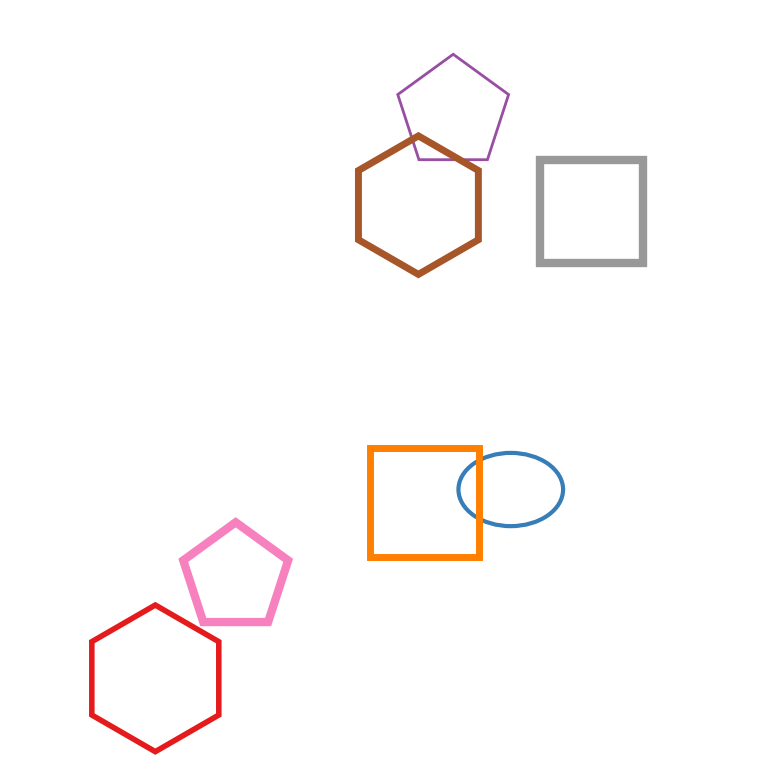[{"shape": "hexagon", "thickness": 2, "radius": 0.48, "center": [0.202, 0.119]}, {"shape": "oval", "thickness": 1.5, "radius": 0.34, "center": [0.663, 0.364]}, {"shape": "pentagon", "thickness": 1, "radius": 0.38, "center": [0.589, 0.854]}, {"shape": "square", "thickness": 2.5, "radius": 0.35, "center": [0.551, 0.347]}, {"shape": "hexagon", "thickness": 2.5, "radius": 0.45, "center": [0.543, 0.734]}, {"shape": "pentagon", "thickness": 3, "radius": 0.36, "center": [0.306, 0.25]}, {"shape": "square", "thickness": 3, "radius": 0.33, "center": [0.768, 0.725]}]